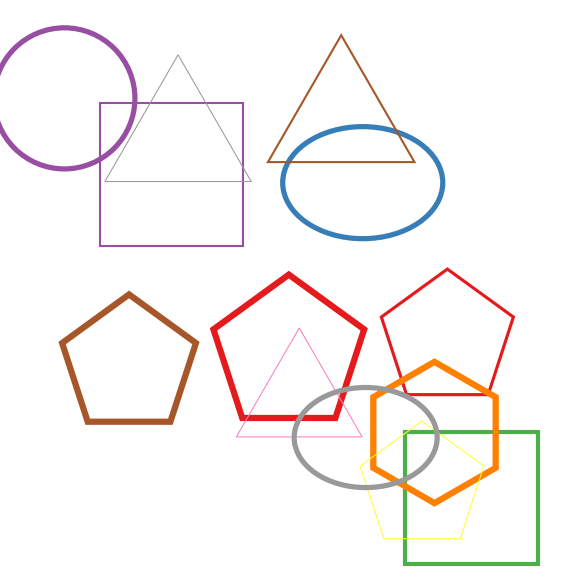[{"shape": "pentagon", "thickness": 3, "radius": 0.69, "center": [0.5, 0.386]}, {"shape": "pentagon", "thickness": 1.5, "radius": 0.6, "center": [0.775, 0.413]}, {"shape": "oval", "thickness": 2.5, "radius": 0.69, "center": [0.628, 0.683]}, {"shape": "square", "thickness": 2, "radius": 0.58, "center": [0.817, 0.137]}, {"shape": "circle", "thickness": 2.5, "radius": 0.61, "center": [0.111, 0.829]}, {"shape": "square", "thickness": 1, "radius": 0.62, "center": [0.296, 0.697]}, {"shape": "hexagon", "thickness": 3, "radius": 0.61, "center": [0.752, 0.25]}, {"shape": "pentagon", "thickness": 0.5, "radius": 0.56, "center": [0.731, 0.157]}, {"shape": "pentagon", "thickness": 3, "radius": 0.61, "center": [0.223, 0.367]}, {"shape": "triangle", "thickness": 1, "radius": 0.73, "center": [0.591, 0.792]}, {"shape": "triangle", "thickness": 0.5, "radius": 0.63, "center": [0.518, 0.305]}, {"shape": "triangle", "thickness": 0.5, "radius": 0.73, "center": [0.308, 0.758]}, {"shape": "oval", "thickness": 2.5, "radius": 0.62, "center": [0.633, 0.242]}]